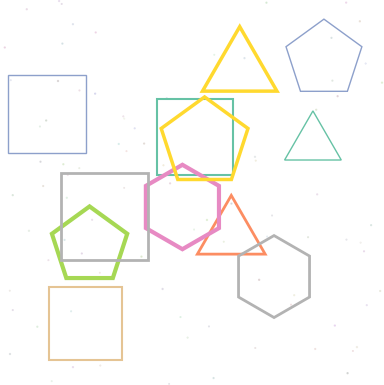[{"shape": "triangle", "thickness": 1, "radius": 0.43, "center": [0.813, 0.627]}, {"shape": "square", "thickness": 1.5, "radius": 0.49, "center": [0.507, 0.643]}, {"shape": "triangle", "thickness": 2, "radius": 0.51, "center": [0.601, 0.391]}, {"shape": "pentagon", "thickness": 1, "radius": 0.52, "center": [0.841, 0.847]}, {"shape": "square", "thickness": 1, "radius": 0.5, "center": [0.123, 0.705]}, {"shape": "hexagon", "thickness": 3, "radius": 0.55, "center": [0.474, 0.462]}, {"shape": "pentagon", "thickness": 3, "radius": 0.51, "center": [0.233, 0.361]}, {"shape": "pentagon", "thickness": 2.5, "radius": 0.59, "center": [0.531, 0.63]}, {"shape": "triangle", "thickness": 2.5, "radius": 0.56, "center": [0.623, 0.819]}, {"shape": "square", "thickness": 1.5, "radius": 0.47, "center": [0.222, 0.159]}, {"shape": "hexagon", "thickness": 2, "radius": 0.53, "center": [0.712, 0.282]}, {"shape": "square", "thickness": 2, "radius": 0.56, "center": [0.273, 0.439]}]